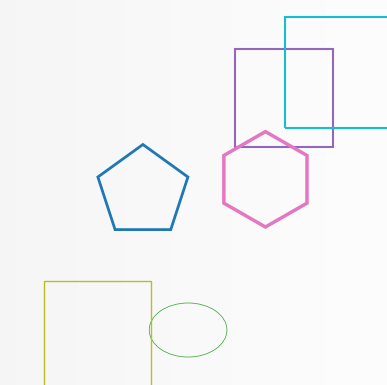[{"shape": "pentagon", "thickness": 2, "radius": 0.61, "center": [0.369, 0.502]}, {"shape": "oval", "thickness": 0.5, "radius": 0.5, "center": [0.485, 0.143]}, {"shape": "square", "thickness": 1.5, "radius": 0.64, "center": [0.733, 0.745]}, {"shape": "hexagon", "thickness": 2.5, "radius": 0.62, "center": [0.685, 0.534]}, {"shape": "square", "thickness": 1, "radius": 0.69, "center": [0.252, 0.132]}, {"shape": "square", "thickness": 1.5, "radius": 0.72, "center": [0.88, 0.811]}]